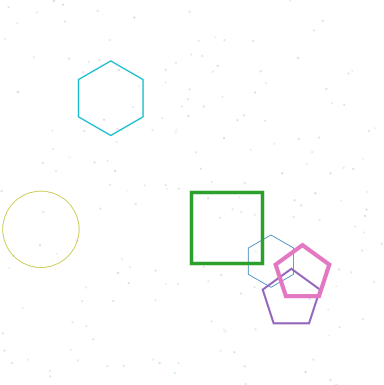[{"shape": "hexagon", "thickness": 0.5, "radius": 0.34, "center": [0.704, 0.322]}, {"shape": "square", "thickness": 2.5, "radius": 0.46, "center": [0.588, 0.409]}, {"shape": "pentagon", "thickness": 1.5, "radius": 0.39, "center": [0.757, 0.224]}, {"shape": "pentagon", "thickness": 3, "radius": 0.37, "center": [0.786, 0.29]}, {"shape": "circle", "thickness": 0.5, "radius": 0.5, "center": [0.106, 0.404]}, {"shape": "hexagon", "thickness": 1, "radius": 0.48, "center": [0.288, 0.745]}]